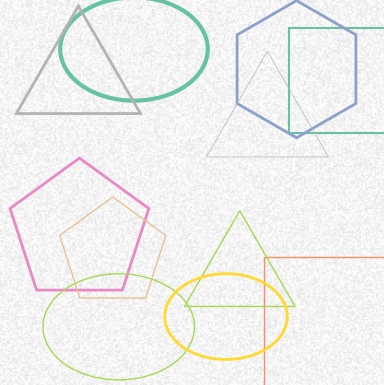[{"shape": "oval", "thickness": 3, "radius": 0.96, "center": [0.348, 0.873]}, {"shape": "square", "thickness": 1.5, "radius": 0.68, "center": [0.888, 0.791]}, {"shape": "square", "thickness": 1, "radius": 0.92, "center": [0.869, 0.149]}, {"shape": "hexagon", "thickness": 2, "radius": 0.89, "center": [0.77, 0.82]}, {"shape": "pentagon", "thickness": 2, "radius": 0.95, "center": [0.206, 0.4]}, {"shape": "oval", "thickness": 1, "radius": 0.98, "center": [0.308, 0.151]}, {"shape": "triangle", "thickness": 1, "radius": 0.83, "center": [0.623, 0.287]}, {"shape": "oval", "thickness": 2, "radius": 0.8, "center": [0.587, 0.178]}, {"shape": "pentagon", "thickness": 1, "radius": 0.73, "center": [0.293, 0.343]}, {"shape": "triangle", "thickness": 2, "radius": 0.93, "center": [0.204, 0.798]}, {"shape": "triangle", "thickness": 0.5, "radius": 0.91, "center": [0.695, 0.684]}]